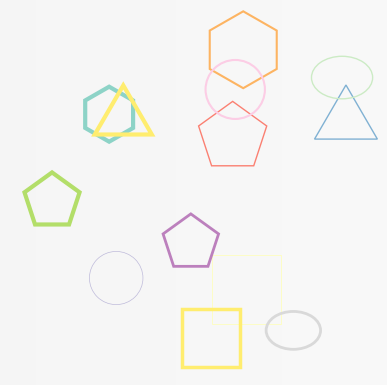[{"shape": "hexagon", "thickness": 3, "radius": 0.36, "center": [0.282, 0.703]}, {"shape": "square", "thickness": 0.5, "radius": 0.45, "center": [0.637, 0.248]}, {"shape": "circle", "thickness": 0.5, "radius": 0.35, "center": [0.3, 0.278]}, {"shape": "pentagon", "thickness": 1, "radius": 0.46, "center": [0.6, 0.644]}, {"shape": "triangle", "thickness": 1, "radius": 0.47, "center": [0.893, 0.686]}, {"shape": "hexagon", "thickness": 1.5, "radius": 0.5, "center": [0.628, 0.871]}, {"shape": "pentagon", "thickness": 3, "radius": 0.37, "center": [0.134, 0.477]}, {"shape": "circle", "thickness": 1.5, "radius": 0.38, "center": [0.607, 0.768]}, {"shape": "oval", "thickness": 2, "radius": 0.35, "center": [0.757, 0.142]}, {"shape": "pentagon", "thickness": 2, "radius": 0.38, "center": [0.492, 0.369]}, {"shape": "oval", "thickness": 1, "radius": 0.39, "center": [0.883, 0.799]}, {"shape": "square", "thickness": 2.5, "radius": 0.37, "center": [0.545, 0.123]}, {"shape": "triangle", "thickness": 3, "radius": 0.43, "center": [0.318, 0.693]}]